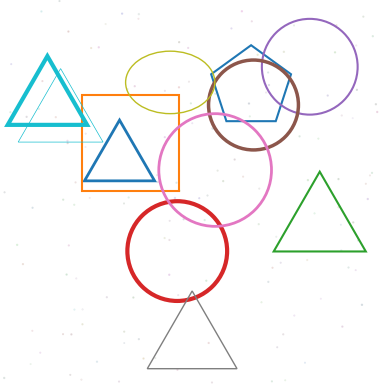[{"shape": "triangle", "thickness": 2, "radius": 0.53, "center": [0.311, 0.583]}, {"shape": "pentagon", "thickness": 1.5, "radius": 0.55, "center": [0.652, 0.773]}, {"shape": "square", "thickness": 1.5, "radius": 0.62, "center": [0.339, 0.629]}, {"shape": "triangle", "thickness": 1.5, "radius": 0.69, "center": [0.83, 0.416]}, {"shape": "circle", "thickness": 3, "radius": 0.65, "center": [0.46, 0.348]}, {"shape": "circle", "thickness": 1.5, "radius": 0.62, "center": [0.805, 0.827]}, {"shape": "circle", "thickness": 2.5, "radius": 0.58, "center": [0.658, 0.727]}, {"shape": "circle", "thickness": 2, "radius": 0.73, "center": [0.559, 0.558]}, {"shape": "triangle", "thickness": 1, "radius": 0.67, "center": [0.499, 0.11]}, {"shape": "oval", "thickness": 1, "radius": 0.58, "center": [0.442, 0.786]}, {"shape": "triangle", "thickness": 3, "radius": 0.6, "center": [0.123, 0.735]}, {"shape": "triangle", "thickness": 0.5, "radius": 0.64, "center": [0.157, 0.695]}]